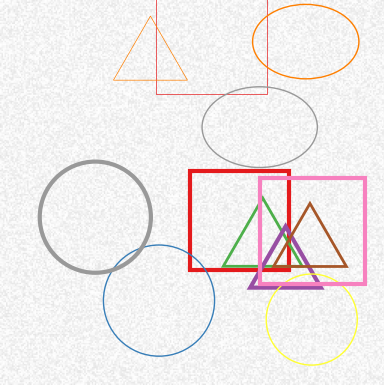[{"shape": "square", "thickness": 0.5, "radius": 0.72, "center": [0.549, 0.898]}, {"shape": "square", "thickness": 3, "radius": 0.65, "center": [0.623, 0.427]}, {"shape": "circle", "thickness": 1, "radius": 0.72, "center": [0.413, 0.219]}, {"shape": "triangle", "thickness": 2, "radius": 0.59, "center": [0.682, 0.367]}, {"shape": "triangle", "thickness": 3, "radius": 0.53, "center": [0.742, 0.306]}, {"shape": "oval", "thickness": 1, "radius": 0.69, "center": [0.794, 0.892]}, {"shape": "triangle", "thickness": 0.5, "radius": 0.56, "center": [0.391, 0.847]}, {"shape": "circle", "thickness": 1, "radius": 0.59, "center": [0.81, 0.17]}, {"shape": "triangle", "thickness": 2, "radius": 0.55, "center": [0.805, 0.362]}, {"shape": "square", "thickness": 3, "radius": 0.69, "center": [0.812, 0.399]}, {"shape": "oval", "thickness": 1, "radius": 0.75, "center": [0.675, 0.67]}, {"shape": "circle", "thickness": 3, "radius": 0.72, "center": [0.248, 0.436]}]